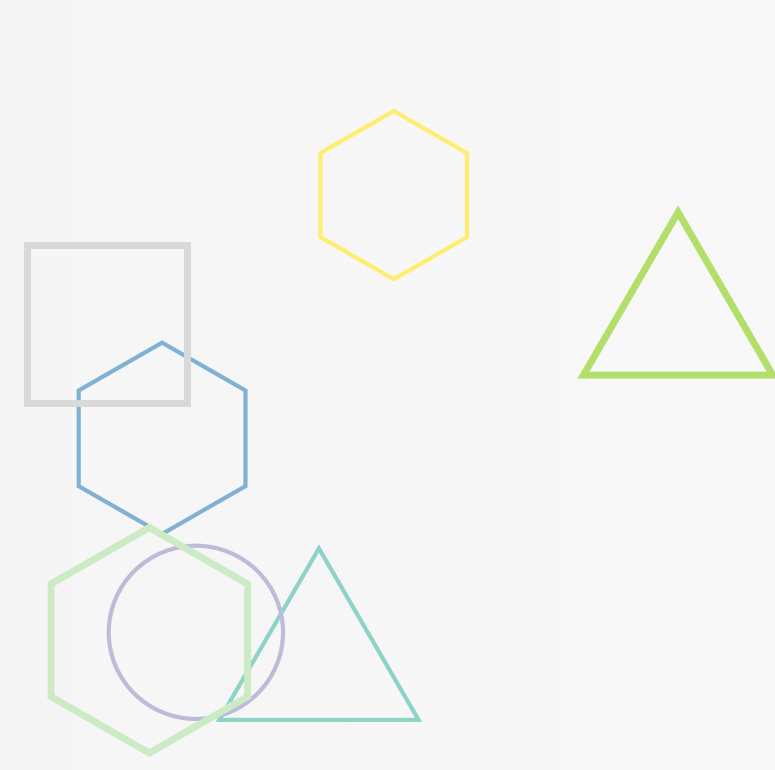[{"shape": "triangle", "thickness": 1.5, "radius": 0.74, "center": [0.412, 0.139]}, {"shape": "circle", "thickness": 1.5, "radius": 0.56, "center": [0.253, 0.179]}, {"shape": "hexagon", "thickness": 1.5, "radius": 0.62, "center": [0.209, 0.431]}, {"shape": "triangle", "thickness": 2.5, "radius": 0.7, "center": [0.875, 0.583]}, {"shape": "square", "thickness": 2.5, "radius": 0.51, "center": [0.138, 0.579]}, {"shape": "hexagon", "thickness": 2.5, "radius": 0.73, "center": [0.193, 0.168]}, {"shape": "hexagon", "thickness": 1.5, "radius": 0.55, "center": [0.508, 0.747]}]